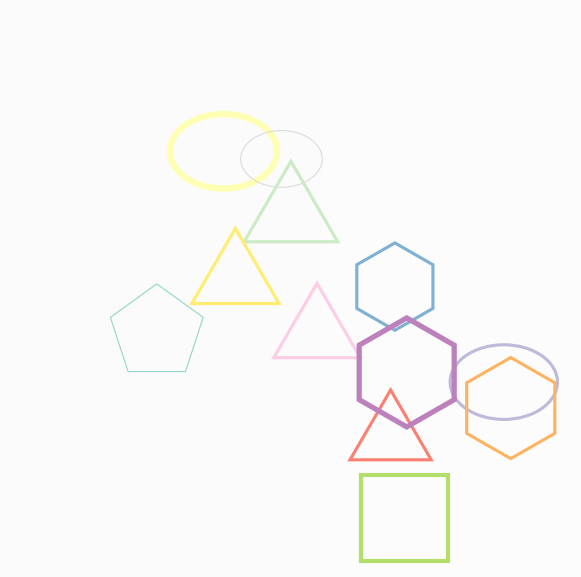[{"shape": "pentagon", "thickness": 0.5, "radius": 0.42, "center": [0.27, 0.424]}, {"shape": "oval", "thickness": 3, "radius": 0.46, "center": [0.384, 0.737]}, {"shape": "oval", "thickness": 1.5, "radius": 0.46, "center": [0.867, 0.337]}, {"shape": "triangle", "thickness": 1.5, "radius": 0.4, "center": [0.672, 0.243]}, {"shape": "hexagon", "thickness": 1.5, "radius": 0.38, "center": [0.679, 0.503]}, {"shape": "hexagon", "thickness": 1.5, "radius": 0.44, "center": [0.879, 0.293]}, {"shape": "square", "thickness": 2, "radius": 0.37, "center": [0.696, 0.103]}, {"shape": "triangle", "thickness": 1.5, "radius": 0.43, "center": [0.545, 0.423]}, {"shape": "oval", "thickness": 0.5, "radius": 0.35, "center": [0.484, 0.724]}, {"shape": "hexagon", "thickness": 2.5, "radius": 0.47, "center": [0.7, 0.354]}, {"shape": "triangle", "thickness": 1.5, "radius": 0.46, "center": [0.501, 0.627]}, {"shape": "triangle", "thickness": 1.5, "radius": 0.43, "center": [0.405, 0.517]}]